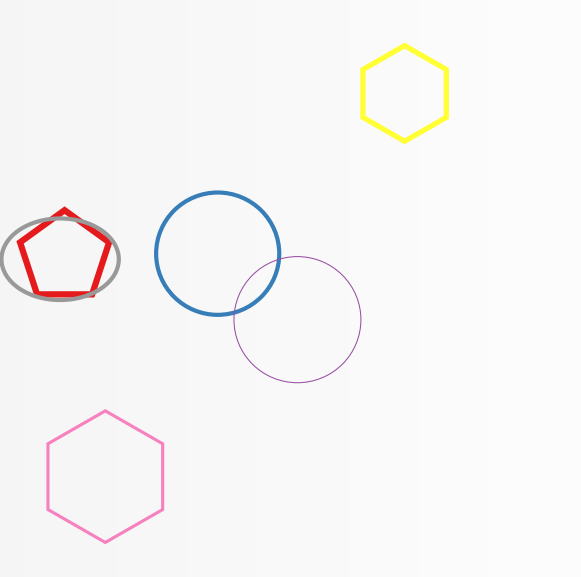[{"shape": "pentagon", "thickness": 3, "radius": 0.4, "center": [0.111, 0.555]}, {"shape": "circle", "thickness": 2, "radius": 0.53, "center": [0.375, 0.56]}, {"shape": "circle", "thickness": 0.5, "radius": 0.55, "center": [0.512, 0.446]}, {"shape": "hexagon", "thickness": 2.5, "radius": 0.41, "center": [0.696, 0.837]}, {"shape": "hexagon", "thickness": 1.5, "radius": 0.57, "center": [0.181, 0.174]}, {"shape": "oval", "thickness": 2, "radius": 0.5, "center": [0.103, 0.55]}]